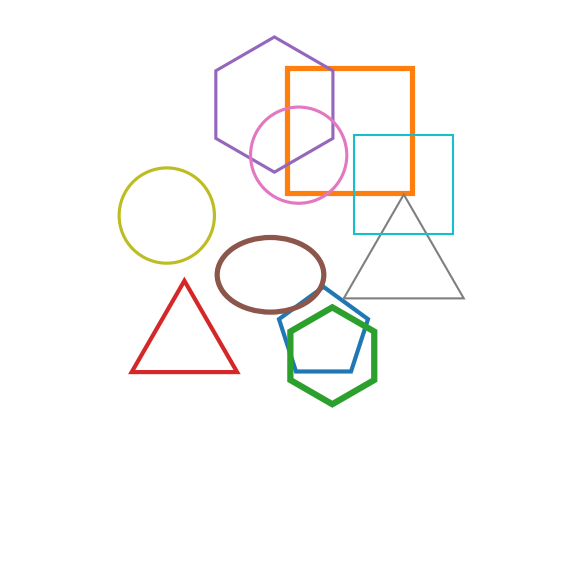[{"shape": "pentagon", "thickness": 2, "radius": 0.41, "center": [0.56, 0.421]}, {"shape": "square", "thickness": 2.5, "radius": 0.54, "center": [0.605, 0.773]}, {"shape": "hexagon", "thickness": 3, "radius": 0.42, "center": [0.575, 0.383]}, {"shape": "triangle", "thickness": 2, "radius": 0.53, "center": [0.319, 0.408]}, {"shape": "hexagon", "thickness": 1.5, "radius": 0.59, "center": [0.475, 0.818]}, {"shape": "oval", "thickness": 2.5, "radius": 0.46, "center": [0.468, 0.523]}, {"shape": "circle", "thickness": 1.5, "radius": 0.42, "center": [0.517, 0.73]}, {"shape": "triangle", "thickness": 1, "radius": 0.6, "center": [0.699, 0.542]}, {"shape": "circle", "thickness": 1.5, "radius": 0.41, "center": [0.289, 0.626]}, {"shape": "square", "thickness": 1, "radius": 0.43, "center": [0.699, 0.68]}]